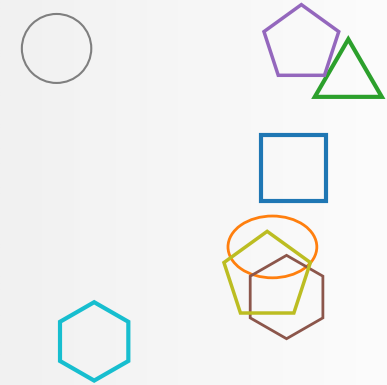[{"shape": "square", "thickness": 3, "radius": 0.42, "center": [0.757, 0.564]}, {"shape": "oval", "thickness": 2, "radius": 0.57, "center": [0.703, 0.359]}, {"shape": "triangle", "thickness": 3, "radius": 0.5, "center": [0.899, 0.798]}, {"shape": "pentagon", "thickness": 2.5, "radius": 0.51, "center": [0.778, 0.886]}, {"shape": "hexagon", "thickness": 2, "radius": 0.54, "center": [0.739, 0.229]}, {"shape": "circle", "thickness": 1.5, "radius": 0.45, "center": [0.146, 0.874]}, {"shape": "pentagon", "thickness": 2.5, "radius": 0.59, "center": [0.689, 0.282]}, {"shape": "hexagon", "thickness": 3, "radius": 0.51, "center": [0.243, 0.113]}]